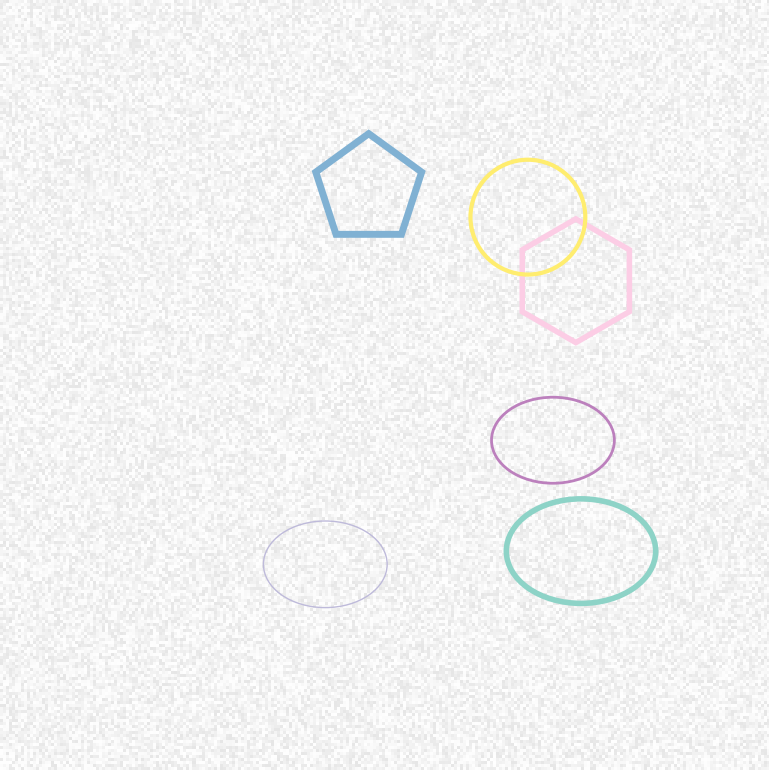[{"shape": "oval", "thickness": 2, "radius": 0.48, "center": [0.755, 0.284]}, {"shape": "oval", "thickness": 0.5, "radius": 0.4, "center": [0.422, 0.267]}, {"shape": "pentagon", "thickness": 2.5, "radius": 0.36, "center": [0.479, 0.754]}, {"shape": "hexagon", "thickness": 2, "radius": 0.4, "center": [0.748, 0.635]}, {"shape": "oval", "thickness": 1, "radius": 0.4, "center": [0.718, 0.428]}, {"shape": "circle", "thickness": 1.5, "radius": 0.37, "center": [0.686, 0.718]}]